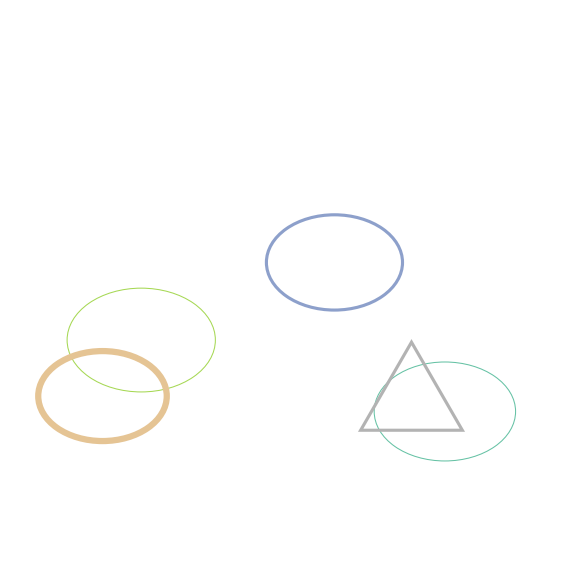[{"shape": "oval", "thickness": 0.5, "radius": 0.61, "center": [0.77, 0.287]}, {"shape": "oval", "thickness": 1.5, "radius": 0.59, "center": [0.579, 0.545]}, {"shape": "oval", "thickness": 0.5, "radius": 0.64, "center": [0.245, 0.41]}, {"shape": "oval", "thickness": 3, "radius": 0.56, "center": [0.177, 0.313]}, {"shape": "triangle", "thickness": 1.5, "radius": 0.51, "center": [0.713, 0.305]}]